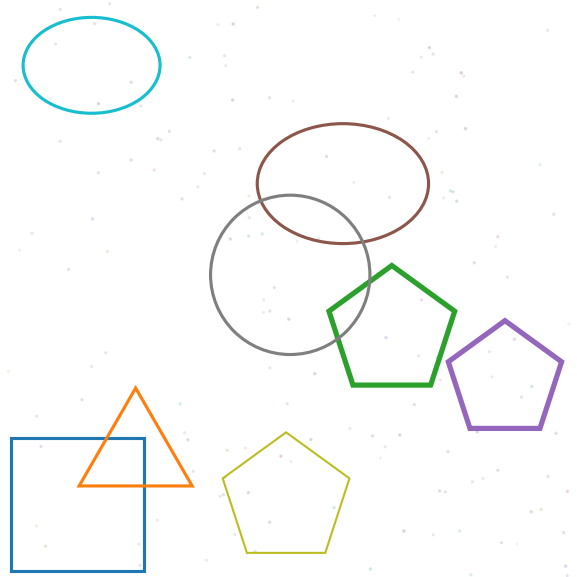[{"shape": "square", "thickness": 1.5, "radius": 0.58, "center": [0.134, 0.125]}, {"shape": "triangle", "thickness": 1.5, "radius": 0.57, "center": [0.235, 0.214]}, {"shape": "pentagon", "thickness": 2.5, "radius": 0.57, "center": [0.678, 0.425]}, {"shape": "pentagon", "thickness": 2.5, "radius": 0.52, "center": [0.874, 0.341]}, {"shape": "oval", "thickness": 1.5, "radius": 0.74, "center": [0.594, 0.681]}, {"shape": "circle", "thickness": 1.5, "radius": 0.69, "center": [0.503, 0.523]}, {"shape": "pentagon", "thickness": 1, "radius": 0.58, "center": [0.495, 0.135]}, {"shape": "oval", "thickness": 1.5, "radius": 0.59, "center": [0.159, 0.886]}]